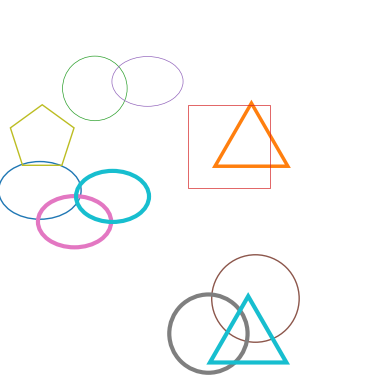[{"shape": "oval", "thickness": 1, "radius": 0.54, "center": [0.104, 0.505]}, {"shape": "triangle", "thickness": 2.5, "radius": 0.55, "center": [0.653, 0.623]}, {"shape": "circle", "thickness": 0.5, "radius": 0.42, "center": [0.246, 0.77]}, {"shape": "square", "thickness": 0.5, "radius": 0.54, "center": [0.595, 0.619]}, {"shape": "oval", "thickness": 0.5, "radius": 0.46, "center": [0.383, 0.789]}, {"shape": "circle", "thickness": 1, "radius": 0.57, "center": [0.663, 0.225]}, {"shape": "oval", "thickness": 3, "radius": 0.48, "center": [0.194, 0.424]}, {"shape": "circle", "thickness": 3, "radius": 0.51, "center": [0.541, 0.133]}, {"shape": "pentagon", "thickness": 1, "radius": 0.43, "center": [0.11, 0.641]}, {"shape": "oval", "thickness": 3, "radius": 0.47, "center": [0.292, 0.49]}, {"shape": "triangle", "thickness": 3, "radius": 0.57, "center": [0.645, 0.116]}]